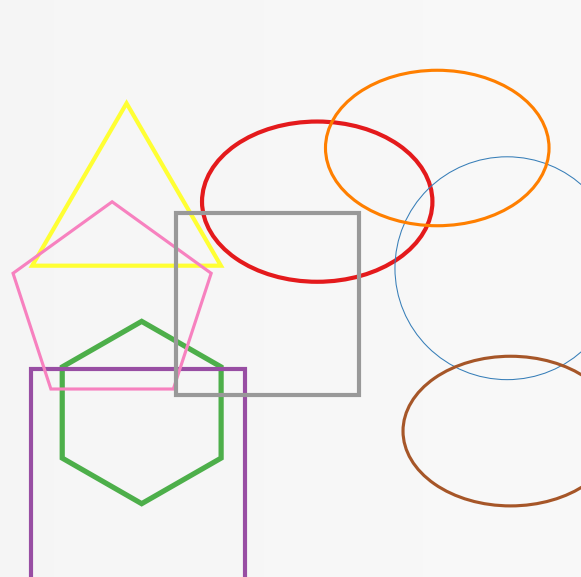[{"shape": "oval", "thickness": 2, "radius": 0.99, "center": [0.546, 0.65]}, {"shape": "circle", "thickness": 0.5, "radius": 0.96, "center": [0.872, 0.535]}, {"shape": "hexagon", "thickness": 2.5, "radius": 0.79, "center": [0.244, 0.285]}, {"shape": "square", "thickness": 2, "radius": 0.92, "center": [0.238, 0.177]}, {"shape": "oval", "thickness": 1.5, "radius": 0.96, "center": [0.752, 0.743]}, {"shape": "triangle", "thickness": 2, "radius": 0.94, "center": [0.218, 0.633]}, {"shape": "oval", "thickness": 1.5, "radius": 0.93, "center": [0.878, 0.253]}, {"shape": "pentagon", "thickness": 1.5, "radius": 0.9, "center": [0.193, 0.471]}, {"shape": "square", "thickness": 2, "radius": 0.79, "center": [0.461, 0.473]}]